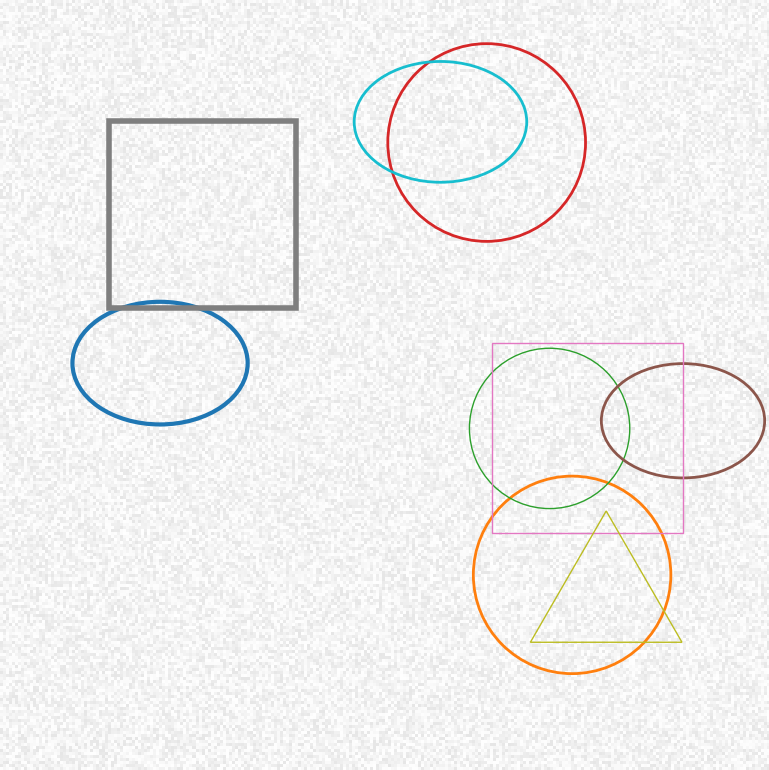[{"shape": "oval", "thickness": 1.5, "radius": 0.57, "center": [0.208, 0.528]}, {"shape": "circle", "thickness": 1, "radius": 0.64, "center": [0.743, 0.253]}, {"shape": "circle", "thickness": 0.5, "radius": 0.52, "center": [0.714, 0.444]}, {"shape": "circle", "thickness": 1, "radius": 0.64, "center": [0.632, 0.815]}, {"shape": "oval", "thickness": 1, "radius": 0.53, "center": [0.887, 0.454]}, {"shape": "square", "thickness": 0.5, "radius": 0.62, "center": [0.763, 0.431]}, {"shape": "square", "thickness": 2, "radius": 0.61, "center": [0.263, 0.721]}, {"shape": "triangle", "thickness": 0.5, "radius": 0.57, "center": [0.787, 0.223]}, {"shape": "oval", "thickness": 1, "radius": 0.56, "center": [0.572, 0.842]}]